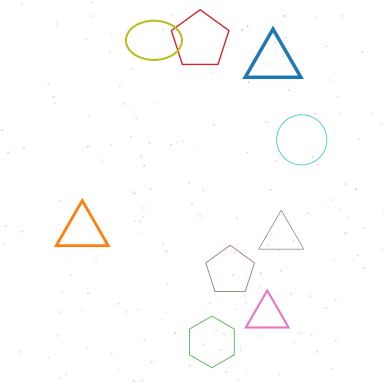[{"shape": "triangle", "thickness": 2.5, "radius": 0.42, "center": [0.709, 0.841]}, {"shape": "triangle", "thickness": 2, "radius": 0.39, "center": [0.214, 0.401]}, {"shape": "hexagon", "thickness": 0.5, "radius": 0.34, "center": [0.55, 0.112]}, {"shape": "pentagon", "thickness": 1, "radius": 0.39, "center": [0.52, 0.896]}, {"shape": "pentagon", "thickness": 0.5, "radius": 0.33, "center": [0.598, 0.297]}, {"shape": "triangle", "thickness": 1.5, "radius": 0.32, "center": [0.694, 0.181]}, {"shape": "triangle", "thickness": 0.5, "radius": 0.34, "center": [0.731, 0.387]}, {"shape": "oval", "thickness": 1.5, "radius": 0.36, "center": [0.4, 0.895]}, {"shape": "circle", "thickness": 0.5, "radius": 0.33, "center": [0.784, 0.637]}]